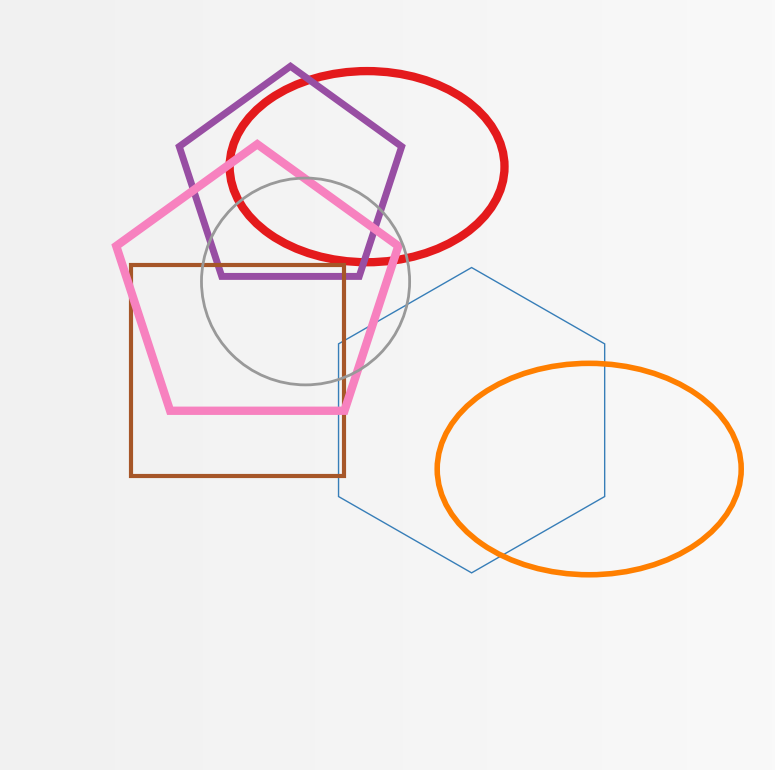[{"shape": "oval", "thickness": 3, "radius": 0.89, "center": [0.474, 0.784]}, {"shape": "hexagon", "thickness": 0.5, "radius": 0.99, "center": [0.609, 0.454]}, {"shape": "pentagon", "thickness": 2.5, "radius": 0.75, "center": [0.375, 0.763]}, {"shape": "oval", "thickness": 2, "radius": 0.98, "center": [0.76, 0.391]}, {"shape": "square", "thickness": 1.5, "radius": 0.69, "center": [0.307, 0.519]}, {"shape": "pentagon", "thickness": 3, "radius": 0.96, "center": [0.332, 0.621]}, {"shape": "circle", "thickness": 1, "radius": 0.67, "center": [0.394, 0.634]}]